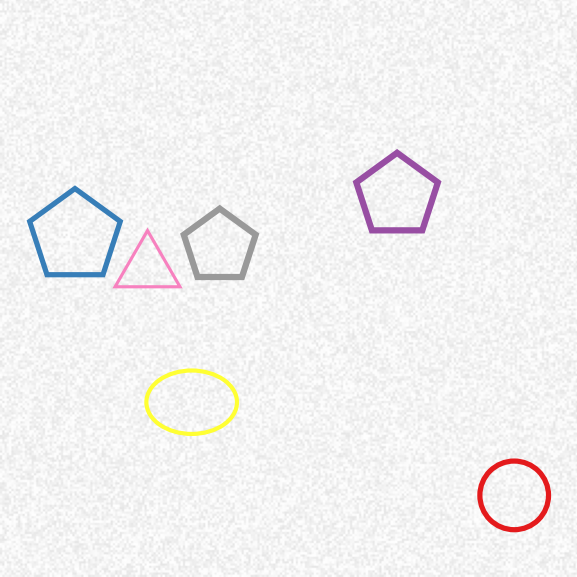[{"shape": "circle", "thickness": 2.5, "radius": 0.3, "center": [0.89, 0.141]}, {"shape": "pentagon", "thickness": 2.5, "radius": 0.41, "center": [0.13, 0.59]}, {"shape": "pentagon", "thickness": 3, "radius": 0.37, "center": [0.688, 0.66]}, {"shape": "oval", "thickness": 2, "radius": 0.39, "center": [0.332, 0.303]}, {"shape": "triangle", "thickness": 1.5, "radius": 0.32, "center": [0.255, 0.535]}, {"shape": "pentagon", "thickness": 3, "radius": 0.33, "center": [0.38, 0.572]}]